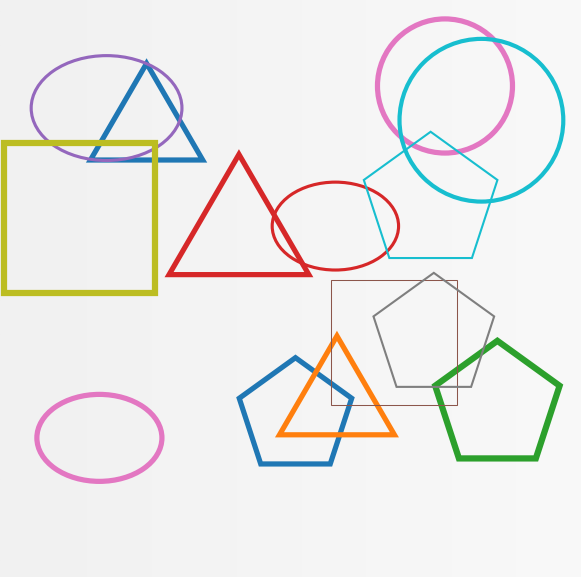[{"shape": "triangle", "thickness": 2.5, "radius": 0.56, "center": [0.252, 0.778]}, {"shape": "pentagon", "thickness": 2.5, "radius": 0.51, "center": [0.508, 0.278]}, {"shape": "triangle", "thickness": 2.5, "radius": 0.57, "center": [0.58, 0.303]}, {"shape": "pentagon", "thickness": 3, "radius": 0.56, "center": [0.856, 0.296]}, {"shape": "triangle", "thickness": 2.5, "radius": 0.69, "center": [0.411, 0.593]}, {"shape": "oval", "thickness": 1.5, "radius": 0.54, "center": [0.577, 0.608]}, {"shape": "oval", "thickness": 1.5, "radius": 0.65, "center": [0.183, 0.812]}, {"shape": "square", "thickness": 0.5, "radius": 0.54, "center": [0.678, 0.406]}, {"shape": "circle", "thickness": 2.5, "radius": 0.58, "center": [0.766, 0.85]}, {"shape": "oval", "thickness": 2.5, "radius": 0.54, "center": [0.171, 0.241]}, {"shape": "pentagon", "thickness": 1, "radius": 0.55, "center": [0.746, 0.418]}, {"shape": "square", "thickness": 3, "radius": 0.65, "center": [0.137, 0.621]}, {"shape": "circle", "thickness": 2, "radius": 0.7, "center": [0.828, 0.791]}, {"shape": "pentagon", "thickness": 1, "radius": 0.6, "center": [0.741, 0.65]}]